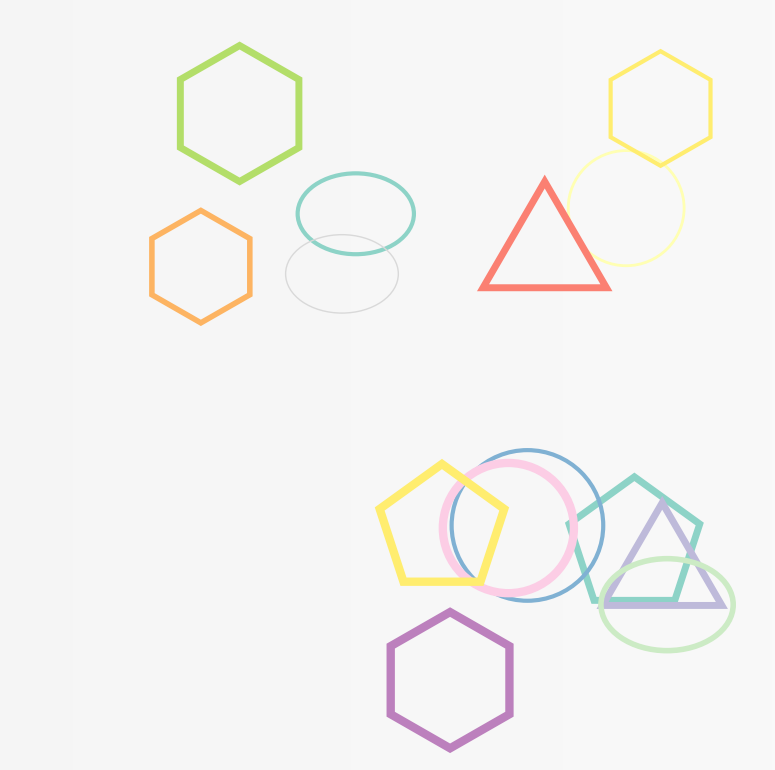[{"shape": "oval", "thickness": 1.5, "radius": 0.38, "center": [0.459, 0.722]}, {"shape": "pentagon", "thickness": 2.5, "radius": 0.44, "center": [0.819, 0.292]}, {"shape": "circle", "thickness": 1, "radius": 0.37, "center": [0.808, 0.73]}, {"shape": "triangle", "thickness": 2.5, "radius": 0.44, "center": [0.854, 0.258]}, {"shape": "triangle", "thickness": 2.5, "radius": 0.46, "center": [0.703, 0.672]}, {"shape": "circle", "thickness": 1.5, "radius": 0.49, "center": [0.681, 0.318]}, {"shape": "hexagon", "thickness": 2, "radius": 0.36, "center": [0.259, 0.654]}, {"shape": "hexagon", "thickness": 2.5, "radius": 0.44, "center": [0.309, 0.853]}, {"shape": "circle", "thickness": 3, "radius": 0.42, "center": [0.656, 0.314]}, {"shape": "oval", "thickness": 0.5, "radius": 0.36, "center": [0.441, 0.644]}, {"shape": "hexagon", "thickness": 3, "radius": 0.44, "center": [0.581, 0.117]}, {"shape": "oval", "thickness": 2, "radius": 0.43, "center": [0.861, 0.215]}, {"shape": "pentagon", "thickness": 3, "radius": 0.42, "center": [0.57, 0.313]}, {"shape": "hexagon", "thickness": 1.5, "radius": 0.37, "center": [0.852, 0.859]}]